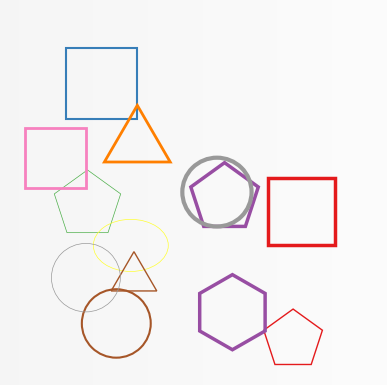[{"shape": "pentagon", "thickness": 1, "radius": 0.4, "center": [0.756, 0.118]}, {"shape": "square", "thickness": 2.5, "radius": 0.43, "center": [0.778, 0.451]}, {"shape": "square", "thickness": 1.5, "radius": 0.46, "center": [0.262, 0.783]}, {"shape": "pentagon", "thickness": 0.5, "radius": 0.45, "center": [0.226, 0.469]}, {"shape": "pentagon", "thickness": 2.5, "radius": 0.46, "center": [0.58, 0.486]}, {"shape": "hexagon", "thickness": 2.5, "radius": 0.49, "center": [0.6, 0.189]}, {"shape": "triangle", "thickness": 2, "radius": 0.49, "center": [0.354, 0.628]}, {"shape": "oval", "thickness": 0.5, "radius": 0.48, "center": [0.338, 0.363]}, {"shape": "circle", "thickness": 1.5, "radius": 0.44, "center": [0.3, 0.16]}, {"shape": "triangle", "thickness": 1, "radius": 0.34, "center": [0.346, 0.278]}, {"shape": "square", "thickness": 2, "radius": 0.39, "center": [0.143, 0.591]}, {"shape": "circle", "thickness": 0.5, "radius": 0.44, "center": [0.222, 0.279]}, {"shape": "circle", "thickness": 3, "radius": 0.45, "center": [0.56, 0.501]}]